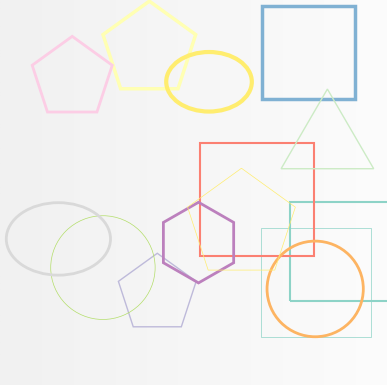[{"shape": "square", "thickness": 1.5, "radius": 0.64, "center": [0.878, 0.346]}, {"shape": "square", "thickness": 0.5, "radius": 0.71, "center": [0.816, 0.267]}, {"shape": "pentagon", "thickness": 2.5, "radius": 0.63, "center": [0.385, 0.871]}, {"shape": "pentagon", "thickness": 1, "radius": 0.53, "center": [0.406, 0.237]}, {"shape": "square", "thickness": 1.5, "radius": 0.73, "center": [0.664, 0.482]}, {"shape": "square", "thickness": 2.5, "radius": 0.6, "center": [0.797, 0.864]}, {"shape": "circle", "thickness": 2, "radius": 0.62, "center": [0.813, 0.25]}, {"shape": "circle", "thickness": 0.5, "radius": 0.67, "center": [0.266, 0.305]}, {"shape": "pentagon", "thickness": 2, "radius": 0.54, "center": [0.186, 0.797]}, {"shape": "oval", "thickness": 2, "radius": 0.67, "center": [0.151, 0.379]}, {"shape": "hexagon", "thickness": 2, "radius": 0.52, "center": [0.512, 0.37]}, {"shape": "triangle", "thickness": 1, "radius": 0.69, "center": [0.845, 0.631]}, {"shape": "oval", "thickness": 3, "radius": 0.55, "center": [0.539, 0.788]}, {"shape": "pentagon", "thickness": 0.5, "radius": 0.73, "center": [0.623, 0.417]}]